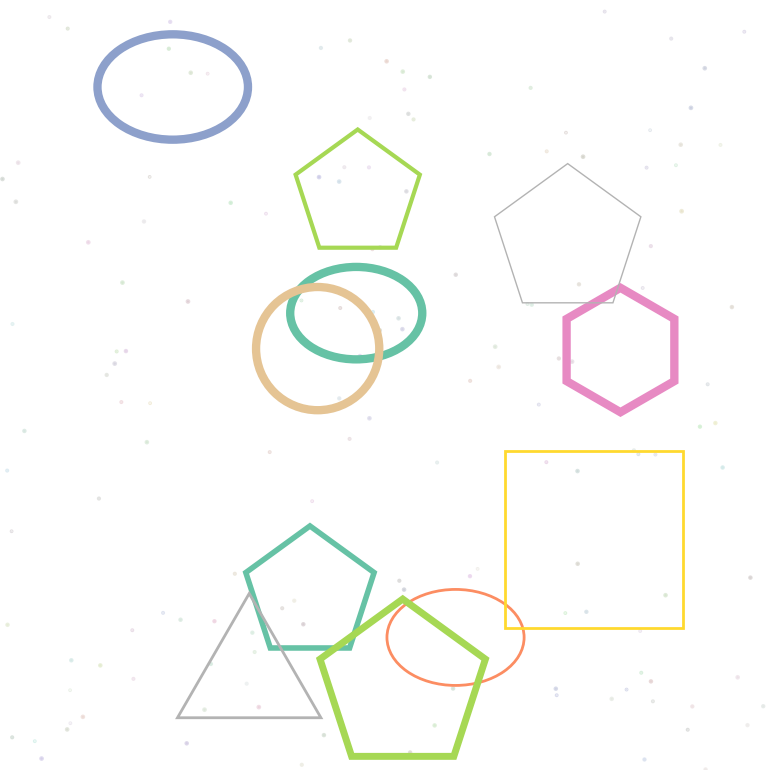[{"shape": "oval", "thickness": 3, "radius": 0.43, "center": [0.463, 0.593]}, {"shape": "pentagon", "thickness": 2, "radius": 0.44, "center": [0.403, 0.229]}, {"shape": "oval", "thickness": 1, "radius": 0.45, "center": [0.592, 0.172]}, {"shape": "oval", "thickness": 3, "radius": 0.49, "center": [0.224, 0.887]}, {"shape": "hexagon", "thickness": 3, "radius": 0.4, "center": [0.806, 0.545]}, {"shape": "pentagon", "thickness": 1.5, "radius": 0.42, "center": [0.465, 0.747]}, {"shape": "pentagon", "thickness": 2.5, "radius": 0.56, "center": [0.523, 0.109]}, {"shape": "square", "thickness": 1, "radius": 0.58, "center": [0.771, 0.3]}, {"shape": "circle", "thickness": 3, "radius": 0.4, "center": [0.413, 0.547]}, {"shape": "pentagon", "thickness": 0.5, "radius": 0.5, "center": [0.737, 0.688]}, {"shape": "triangle", "thickness": 1, "radius": 0.54, "center": [0.324, 0.122]}]